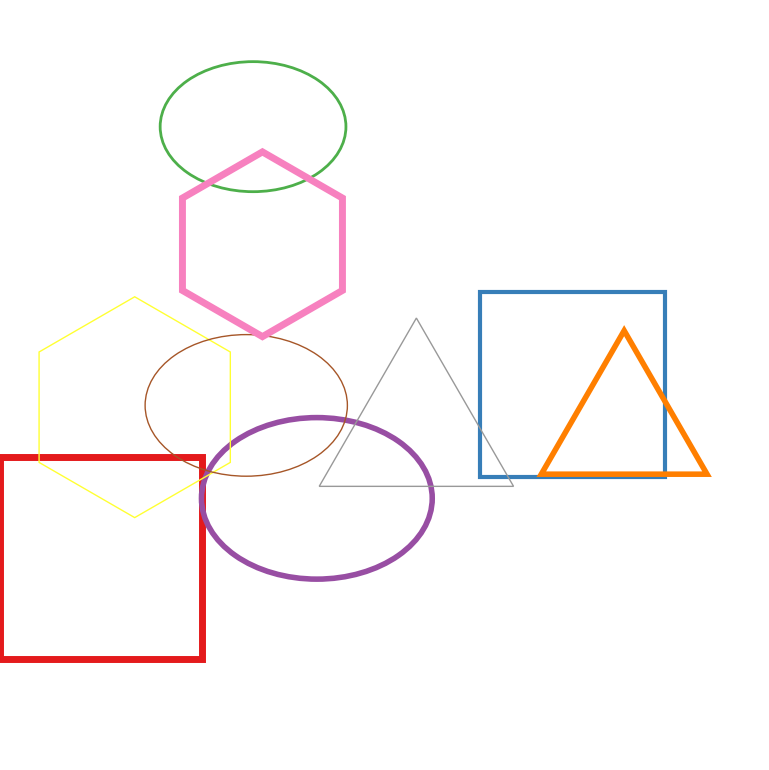[{"shape": "square", "thickness": 2.5, "radius": 0.66, "center": [0.132, 0.275]}, {"shape": "square", "thickness": 1.5, "radius": 0.6, "center": [0.743, 0.5]}, {"shape": "oval", "thickness": 1, "radius": 0.6, "center": [0.329, 0.836]}, {"shape": "oval", "thickness": 2, "radius": 0.75, "center": [0.411, 0.353]}, {"shape": "triangle", "thickness": 2, "radius": 0.62, "center": [0.811, 0.446]}, {"shape": "hexagon", "thickness": 0.5, "radius": 0.72, "center": [0.175, 0.471]}, {"shape": "oval", "thickness": 0.5, "radius": 0.66, "center": [0.32, 0.474]}, {"shape": "hexagon", "thickness": 2.5, "radius": 0.6, "center": [0.341, 0.683]}, {"shape": "triangle", "thickness": 0.5, "radius": 0.73, "center": [0.541, 0.441]}]